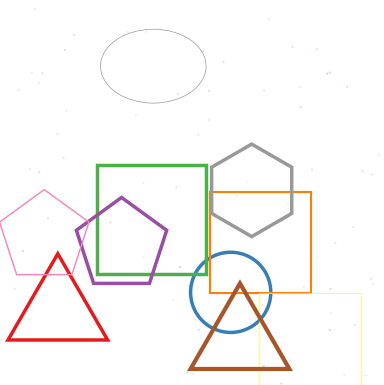[{"shape": "triangle", "thickness": 2.5, "radius": 0.75, "center": [0.15, 0.192]}, {"shape": "circle", "thickness": 2.5, "radius": 0.52, "center": [0.599, 0.241]}, {"shape": "square", "thickness": 2.5, "radius": 0.71, "center": [0.394, 0.429]}, {"shape": "pentagon", "thickness": 2.5, "radius": 0.62, "center": [0.316, 0.364]}, {"shape": "square", "thickness": 1.5, "radius": 0.66, "center": [0.677, 0.37]}, {"shape": "square", "thickness": 0.5, "radius": 0.66, "center": [0.804, 0.108]}, {"shape": "triangle", "thickness": 3, "radius": 0.74, "center": [0.623, 0.116]}, {"shape": "pentagon", "thickness": 1, "radius": 0.61, "center": [0.115, 0.385]}, {"shape": "oval", "thickness": 0.5, "radius": 0.69, "center": [0.398, 0.828]}, {"shape": "hexagon", "thickness": 2.5, "radius": 0.6, "center": [0.654, 0.506]}]